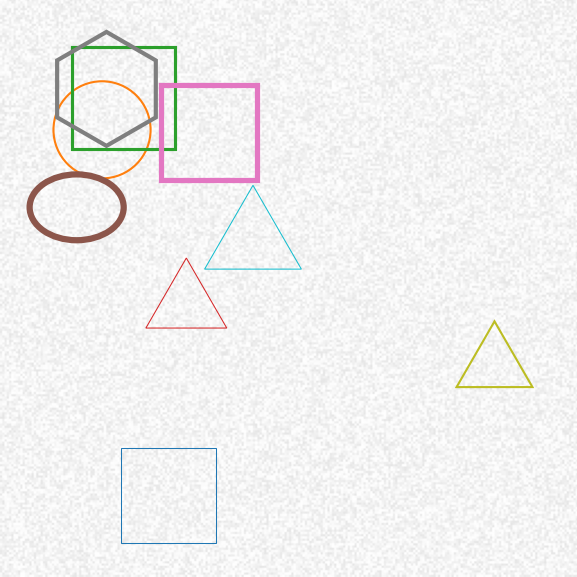[{"shape": "square", "thickness": 0.5, "radius": 0.41, "center": [0.292, 0.141]}, {"shape": "circle", "thickness": 1, "radius": 0.42, "center": [0.177, 0.774]}, {"shape": "square", "thickness": 1.5, "radius": 0.44, "center": [0.214, 0.829]}, {"shape": "triangle", "thickness": 0.5, "radius": 0.4, "center": [0.323, 0.472]}, {"shape": "oval", "thickness": 3, "radius": 0.41, "center": [0.133, 0.64]}, {"shape": "square", "thickness": 2.5, "radius": 0.41, "center": [0.362, 0.77]}, {"shape": "hexagon", "thickness": 2, "radius": 0.49, "center": [0.184, 0.845]}, {"shape": "triangle", "thickness": 1, "radius": 0.38, "center": [0.856, 0.367]}, {"shape": "triangle", "thickness": 0.5, "radius": 0.48, "center": [0.438, 0.581]}]